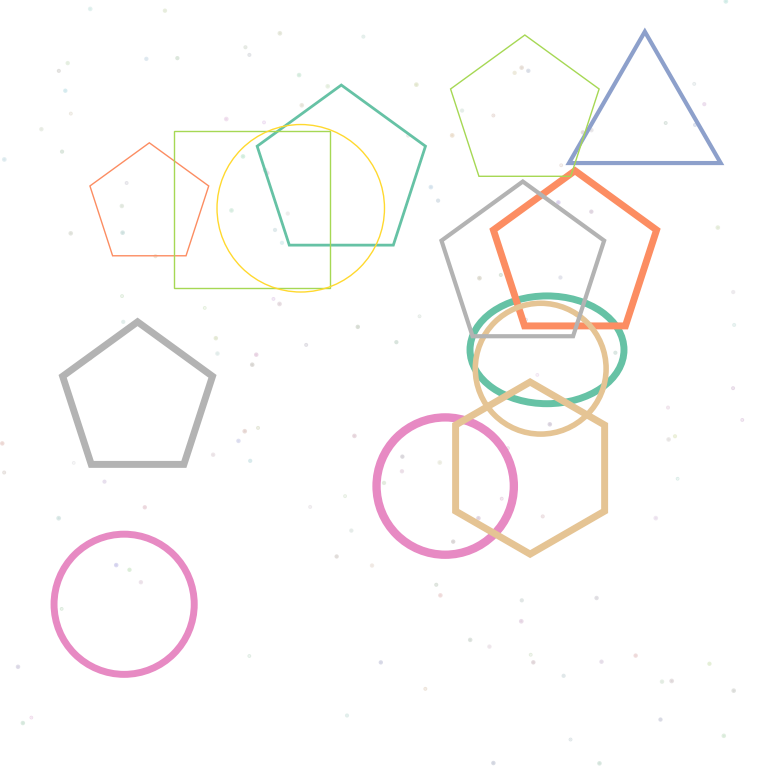[{"shape": "pentagon", "thickness": 1, "radius": 0.57, "center": [0.443, 0.775]}, {"shape": "oval", "thickness": 2.5, "radius": 0.5, "center": [0.71, 0.546]}, {"shape": "pentagon", "thickness": 0.5, "radius": 0.41, "center": [0.194, 0.733]}, {"shape": "pentagon", "thickness": 2.5, "radius": 0.56, "center": [0.747, 0.667]}, {"shape": "triangle", "thickness": 1.5, "radius": 0.57, "center": [0.837, 0.845]}, {"shape": "circle", "thickness": 3, "radius": 0.45, "center": [0.578, 0.369]}, {"shape": "circle", "thickness": 2.5, "radius": 0.46, "center": [0.161, 0.215]}, {"shape": "square", "thickness": 0.5, "radius": 0.51, "center": [0.327, 0.728]}, {"shape": "pentagon", "thickness": 0.5, "radius": 0.51, "center": [0.682, 0.853]}, {"shape": "circle", "thickness": 0.5, "radius": 0.54, "center": [0.391, 0.73]}, {"shape": "circle", "thickness": 2, "radius": 0.42, "center": [0.702, 0.521]}, {"shape": "hexagon", "thickness": 2.5, "radius": 0.56, "center": [0.688, 0.392]}, {"shape": "pentagon", "thickness": 2.5, "radius": 0.51, "center": [0.179, 0.48]}, {"shape": "pentagon", "thickness": 1.5, "radius": 0.56, "center": [0.679, 0.653]}]